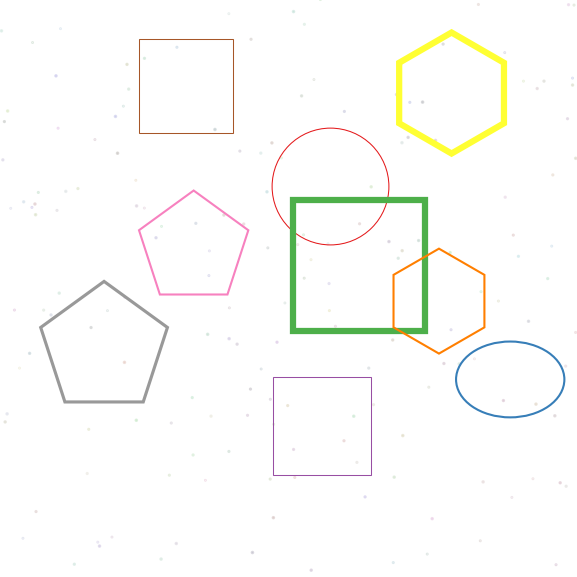[{"shape": "circle", "thickness": 0.5, "radius": 0.51, "center": [0.572, 0.676]}, {"shape": "oval", "thickness": 1, "radius": 0.47, "center": [0.883, 0.342]}, {"shape": "square", "thickness": 3, "radius": 0.57, "center": [0.621, 0.539]}, {"shape": "square", "thickness": 0.5, "radius": 0.42, "center": [0.557, 0.261]}, {"shape": "hexagon", "thickness": 1, "radius": 0.45, "center": [0.76, 0.478]}, {"shape": "hexagon", "thickness": 3, "radius": 0.52, "center": [0.782, 0.838]}, {"shape": "square", "thickness": 0.5, "radius": 0.41, "center": [0.322, 0.85]}, {"shape": "pentagon", "thickness": 1, "radius": 0.5, "center": [0.335, 0.57]}, {"shape": "pentagon", "thickness": 1.5, "radius": 0.58, "center": [0.18, 0.396]}]